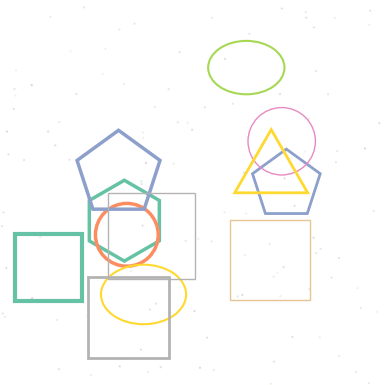[{"shape": "hexagon", "thickness": 2.5, "radius": 0.52, "center": [0.323, 0.427]}, {"shape": "square", "thickness": 3, "radius": 0.43, "center": [0.126, 0.305]}, {"shape": "circle", "thickness": 2.5, "radius": 0.41, "center": [0.329, 0.39]}, {"shape": "pentagon", "thickness": 2, "radius": 0.46, "center": [0.744, 0.52]}, {"shape": "pentagon", "thickness": 2.5, "radius": 0.57, "center": [0.308, 0.548]}, {"shape": "circle", "thickness": 1, "radius": 0.44, "center": [0.732, 0.633]}, {"shape": "oval", "thickness": 1.5, "radius": 0.5, "center": [0.64, 0.824]}, {"shape": "oval", "thickness": 1.5, "radius": 0.55, "center": [0.373, 0.235]}, {"shape": "triangle", "thickness": 2, "radius": 0.55, "center": [0.704, 0.554]}, {"shape": "square", "thickness": 1, "radius": 0.52, "center": [0.701, 0.325]}, {"shape": "square", "thickness": 2, "radius": 0.53, "center": [0.334, 0.176]}, {"shape": "square", "thickness": 1, "radius": 0.56, "center": [0.393, 0.388]}]